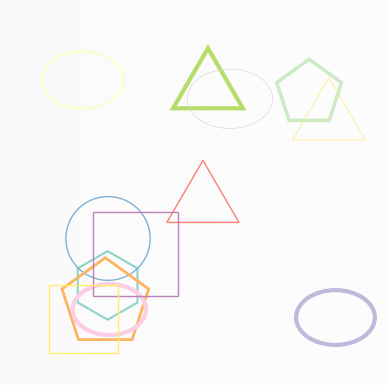[{"shape": "hexagon", "thickness": 1.5, "radius": 0.44, "center": [0.278, 0.259]}, {"shape": "oval", "thickness": 1, "radius": 0.53, "center": [0.213, 0.792]}, {"shape": "oval", "thickness": 3, "radius": 0.51, "center": [0.866, 0.175]}, {"shape": "triangle", "thickness": 1, "radius": 0.54, "center": [0.524, 0.476]}, {"shape": "circle", "thickness": 1, "radius": 0.54, "center": [0.279, 0.381]}, {"shape": "pentagon", "thickness": 2, "radius": 0.59, "center": [0.272, 0.213]}, {"shape": "triangle", "thickness": 3, "radius": 0.52, "center": [0.537, 0.771]}, {"shape": "oval", "thickness": 3, "radius": 0.47, "center": [0.282, 0.196]}, {"shape": "oval", "thickness": 0.5, "radius": 0.55, "center": [0.593, 0.743]}, {"shape": "square", "thickness": 1, "radius": 0.54, "center": [0.35, 0.34]}, {"shape": "pentagon", "thickness": 2.5, "radius": 0.44, "center": [0.798, 0.758]}, {"shape": "square", "thickness": 1, "radius": 0.44, "center": [0.215, 0.172]}, {"shape": "triangle", "thickness": 0.5, "radius": 0.54, "center": [0.849, 0.691]}]